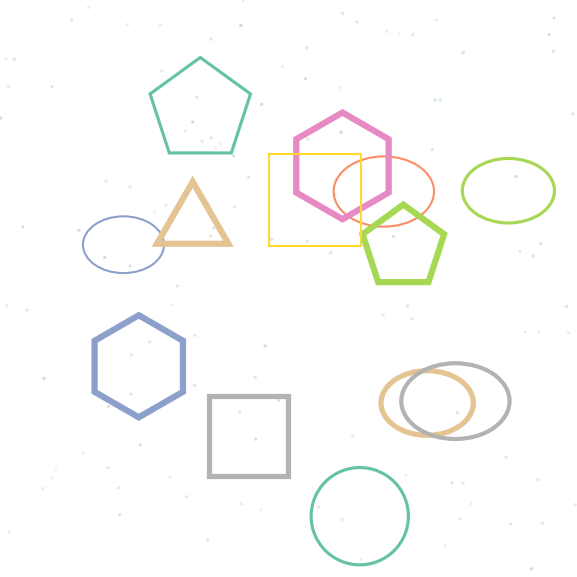[{"shape": "pentagon", "thickness": 1.5, "radius": 0.46, "center": [0.347, 0.808]}, {"shape": "circle", "thickness": 1.5, "radius": 0.42, "center": [0.623, 0.105]}, {"shape": "oval", "thickness": 1, "radius": 0.43, "center": [0.665, 0.667]}, {"shape": "hexagon", "thickness": 3, "radius": 0.44, "center": [0.24, 0.365]}, {"shape": "oval", "thickness": 1, "radius": 0.35, "center": [0.214, 0.575]}, {"shape": "hexagon", "thickness": 3, "radius": 0.46, "center": [0.593, 0.712]}, {"shape": "oval", "thickness": 1.5, "radius": 0.4, "center": [0.88, 0.669]}, {"shape": "pentagon", "thickness": 3, "radius": 0.37, "center": [0.698, 0.571]}, {"shape": "square", "thickness": 1, "radius": 0.4, "center": [0.545, 0.653]}, {"shape": "triangle", "thickness": 3, "radius": 0.36, "center": [0.334, 0.613]}, {"shape": "oval", "thickness": 2.5, "radius": 0.4, "center": [0.74, 0.301]}, {"shape": "square", "thickness": 2.5, "radius": 0.35, "center": [0.43, 0.244]}, {"shape": "oval", "thickness": 2, "radius": 0.47, "center": [0.789, 0.305]}]